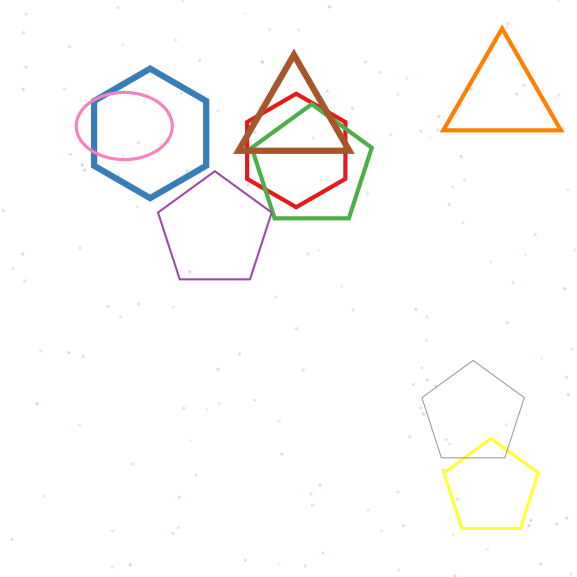[{"shape": "hexagon", "thickness": 2, "radius": 0.49, "center": [0.513, 0.739]}, {"shape": "hexagon", "thickness": 3, "radius": 0.56, "center": [0.26, 0.768]}, {"shape": "pentagon", "thickness": 2, "radius": 0.55, "center": [0.54, 0.71]}, {"shape": "pentagon", "thickness": 1, "radius": 0.52, "center": [0.372, 0.599]}, {"shape": "triangle", "thickness": 2, "radius": 0.59, "center": [0.869, 0.832]}, {"shape": "pentagon", "thickness": 1.5, "radius": 0.43, "center": [0.85, 0.154]}, {"shape": "triangle", "thickness": 3, "radius": 0.55, "center": [0.509, 0.793]}, {"shape": "oval", "thickness": 1.5, "radius": 0.42, "center": [0.215, 0.781]}, {"shape": "pentagon", "thickness": 0.5, "radius": 0.47, "center": [0.819, 0.282]}]